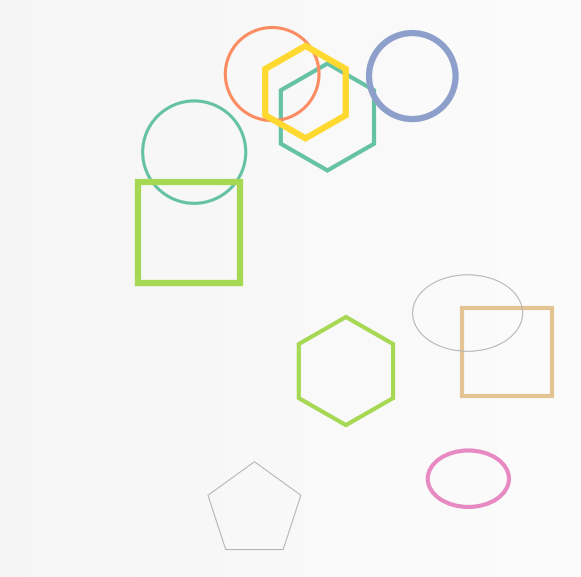[{"shape": "hexagon", "thickness": 2, "radius": 0.46, "center": [0.563, 0.797]}, {"shape": "circle", "thickness": 1.5, "radius": 0.44, "center": [0.334, 0.736]}, {"shape": "circle", "thickness": 1.5, "radius": 0.4, "center": [0.468, 0.871]}, {"shape": "circle", "thickness": 3, "radius": 0.37, "center": [0.709, 0.867]}, {"shape": "oval", "thickness": 2, "radius": 0.35, "center": [0.806, 0.17]}, {"shape": "square", "thickness": 3, "radius": 0.44, "center": [0.326, 0.597]}, {"shape": "hexagon", "thickness": 2, "radius": 0.47, "center": [0.595, 0.357]}, {"shape": "hexagon", "thickness": 3, "radius": 0.4, "center": [0.526, 0.84]}, {"shape": "square", "thickness": 2, "radius": 0.38, "center": [0.872, 0.39]}, {"shape": "oval", "thickness": 0.5, "radius": 0.47, "center": [0.805, 0.457]}, {"shape": "pentagon", "thickness": 0.5, "radius": 0.42, "center": [0.438, 0.116]}]